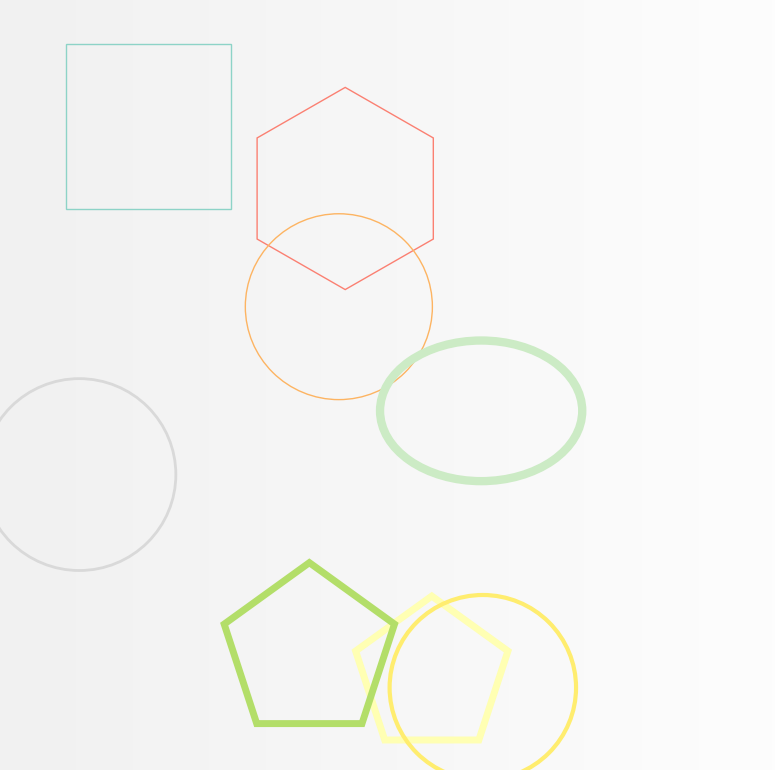[{"shape": "square", "thickness": 0.5, "radius": 0.53, "center": [0.192, 0.836]}, {"shape": "pentagon", "thickness": 2.5, "radius": 0.52, "center": [0.557, 0.123]}, {"shape": "hexagon", "thickness": 0.5, "radius": 0.66, "center": [0.445, 0.755]}, {"shape": "circle", "thickness": 0.5, "radius": 0.6, "center": [0.437, 0.602]}, {"shape": "pentagon", "thickness": 2.5, "radius": 0.58, "center": [0.399, 0.154]}, {"shape": "circle", "thickness": 1, "radius": 0.62, "center": [0.102, 0.384]}, {"shape": "oval", "thickness": 3, "radius": 0.65, "center": [0.621, 0.466]}, {"shape": "circle", "thickness": 1.5, "radius": 0.6, "center": [0.623, 0.107]}]